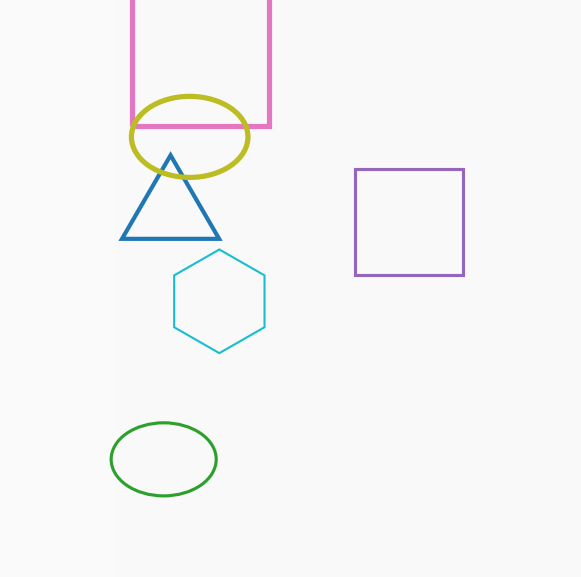[{"shape": "triangle", "thickness": 2, "radius": 0.48, "center": [0.293, 0.634]}, {"shape": "oval", "thickness": 1.5, "radius": 0.45, "center": [0.282, 0.204]}, {"shape": "square", "thickness": 1.5, "radius": 0.46, "center": [0.704, 0.615]}, {"shape": "square", "thickness": 2.5, "radius": 0.59, "center": [0.345, 0.899]}, {"shape": "oval", "thickness": 2.5, "radius": 0.5, "center": [0.326, 0.762]}, {"shape": "hexagon", "thickness": 1, "radius": 0.45, "center": [0.377, 0.477]}]